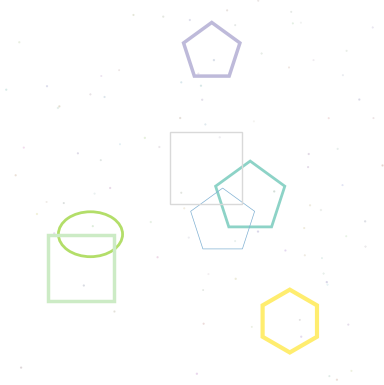[{"shape": "pentagon", "thickness": 2, "radius": 0.47, "center": [0.65, 0.487]}, {"shape": "pentagon", "thickness": 2.5, "radius": 0.38, "center": [0.55, 0.865]}, {"shape": "pentagon", "thickness": 0.5, "radius": 0.44, "center": [0.578, 0.424]}, {"shape": "oval", "thickness": 2, "radius": 0.42, "center": [0.235, 0.392]}, {"shape": "square", "thickness": 1, "radius": 0.47, "center": [0.534, 0.564]}, {"shape": "square", "thickness": 2.5, "radius": 0.43, "center": [0.211, 0.304]}, {"shape": "hexagon", "thickness": 3, "radius": 0.41, "center": [0.753, 0.166]}]